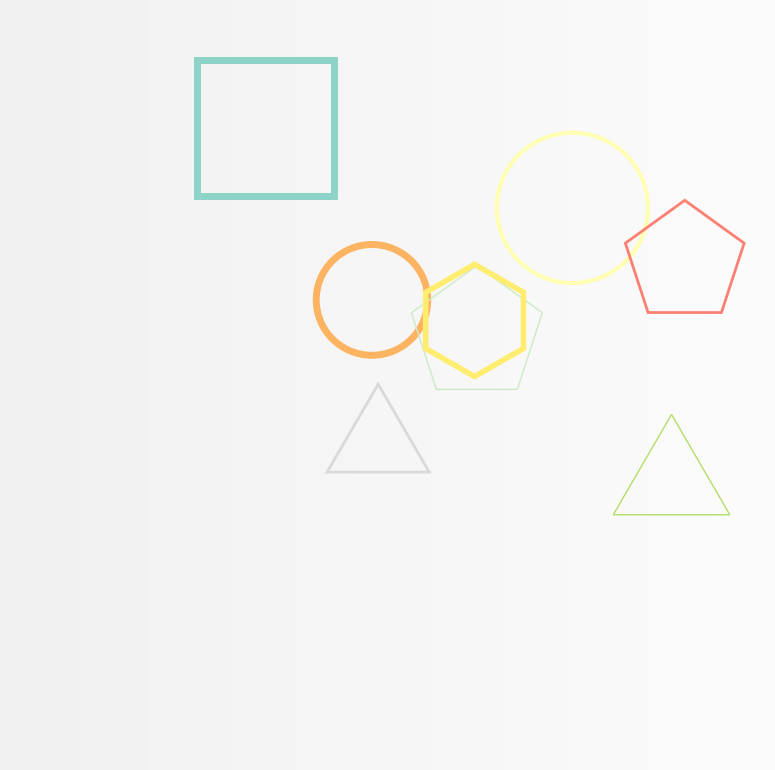[{"shape": "square", "thickness": 2.5, "radius": 0.44, "center": [0.342, 0.834]}, {"shape": "circle", "thickness": 1.5, "radius": 0.49, "center": [0.739, 0.73]}, {"shape": "pentagon", "thickness": 1, "radius": 0.4, "center": [0.884, 0.659]}, {"shape": "circle", "thickness": 2.5, "radius": 0.36, "center": [0.48, 0.611]}, {"shape": "triangle", "thickness": 0.5, "radius": 0.43, "center": [0.867, 0.375]}, {"shape": "triangle", "thickness": 1, "radius": 0.38, "center": [0.488, 0.425]}, {"shape": "pentagon", "thickness": 0.5, "radius": 0.44, "center": [0.615, 0.566]}, {"shape": "hexagon", "thickness": 2, "radius": 0.36, "center": [0.612, 0.584]}]